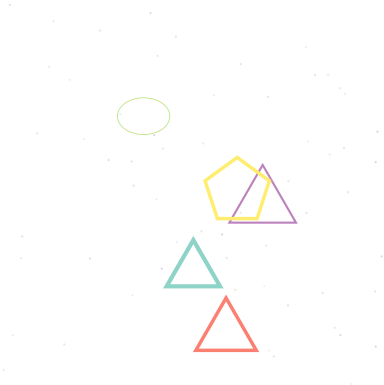[{"shape": "triangle", "thickness": 3, "radius": 0.4, "center": [0.502, 0.296]}, {"shape": "triangle", "thickness": 2.5, "radius": 0.45, "center": [0.587, 0.135]}, {"shape": "oval", "thickness": 0.5, "radius": 0.34, "center": [0.373, 0.698]}, {"shape": "triangle", "thickness": 1.5, "radius": 0.5, "center": [0.682, 0.472]}, {"shape": "pentagon", "thickness": 2.5, "radius": 0.44, "center": [0.616, 0.503]}]